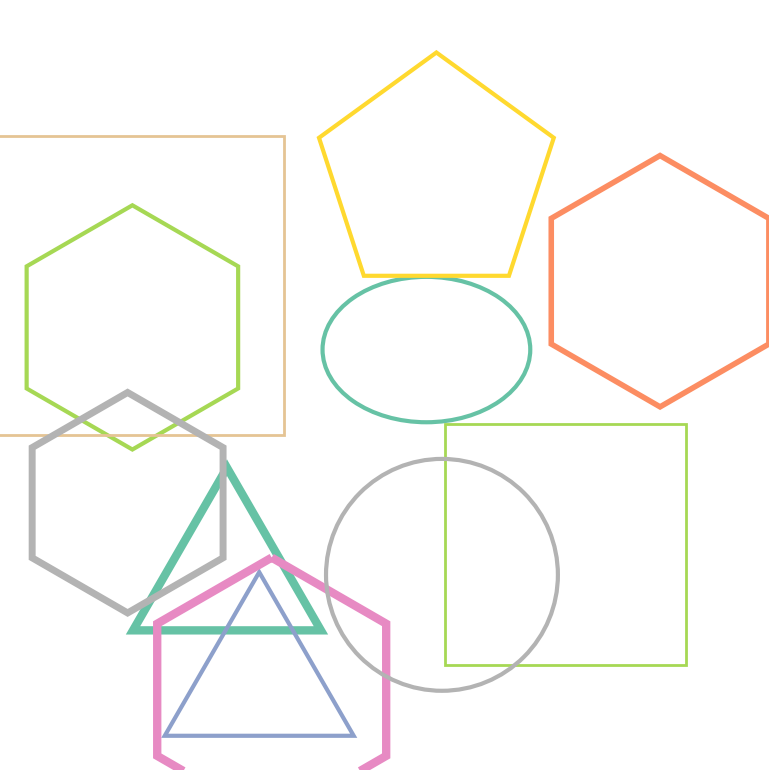[{"shape": "oval", "thickness": 1.5, "radius": 0.67, "center": [0.554, 0.546]}, {"shape": "triangle", "thickness": 3, "radius": 0.7, "center": [0.295, 0.252]}, {"shape": "hexagon", "thickness": 2, "radius": 0.82, "center": [0.857, 0.635]}, {"shape": "triangle", "thickness": 1.5, "radius": 0.71, "center": [0.337, 0.115]}, {"shape": "hexagon", "thickness": 3, "radius": 0.86, "center": [0.353, 0.104]}, {"shape": "hexagon", "thickness": 1.5, "radius": 0.79, "center": [0.172, 0.575]}, {"shape": "square", "thickness": 1, "radius": 0.78, "center": [0.734, 0.293]}, {"shape": "pentagon", "thickness": 1.5, "radius": 0.8, "center": [0.567, 0.772]}, {"shape": "square", "thickness": 1, "radius": 0.97, "center": [0.174, 0.629]}, {"shape": "circle", "thickness": 1.5, "radius": 0.75, "center": [0.574, 0.253]}, {"shape": "hexagon", "thickness": 2.5, "radius": 0.72, "center": [0.166, 0.347]}]